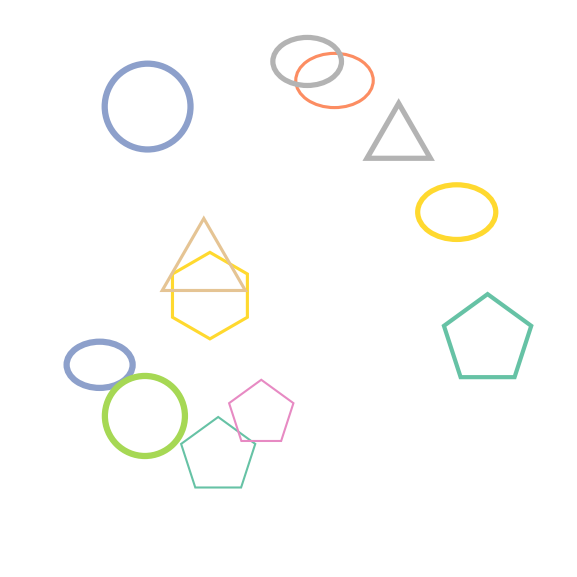[{"shape": "pentagon", "thickness": 2, "radius": 0.4, "center": [0.844, 0.41]}, {"shape": "pentagon", "thickness": 1, "radius": 0.34, "center": [0.378, 0.21]}, {"shape": "oval", "thickness": 1.5, "radius": 0.34, "center": [0.579, 0.86]}, {"shape": "circle", "thickness": 3, "radius": 0.37, "center": [0.256, 0.815]}, {"shape": "oval", "thickness": 3, "radius": 0.29, "center": [0.173, 0.367]}, {"shape": "pentagon", "thickness": 1, "radius": 0.29, "center": [0.452, 0.283]}, {"shape": "circle", "thickness": 3, "radius": 0.35, "center": [0.251, 0.279]}, {"shape": "hexagon", "thickness": 1.5, "radius": 0.37, "center": [0.364, 0.487]}, {"shape": "oval", "thickness": 2.5, "radius": 0.34, "center": [0.791, 0.632]}, {"shape": "triangle", "thickness": 1.5, "radius": 0.42, "center": [0.353, 0.538]}, {"shape": "oval", "thickness": 2.5, "radius": 0.3, "center": [0.532, 0.893]}, {"shape": "triangle", "thickness": 2.5, "radius": 0.32, "center": [0.69, 0.757]}]